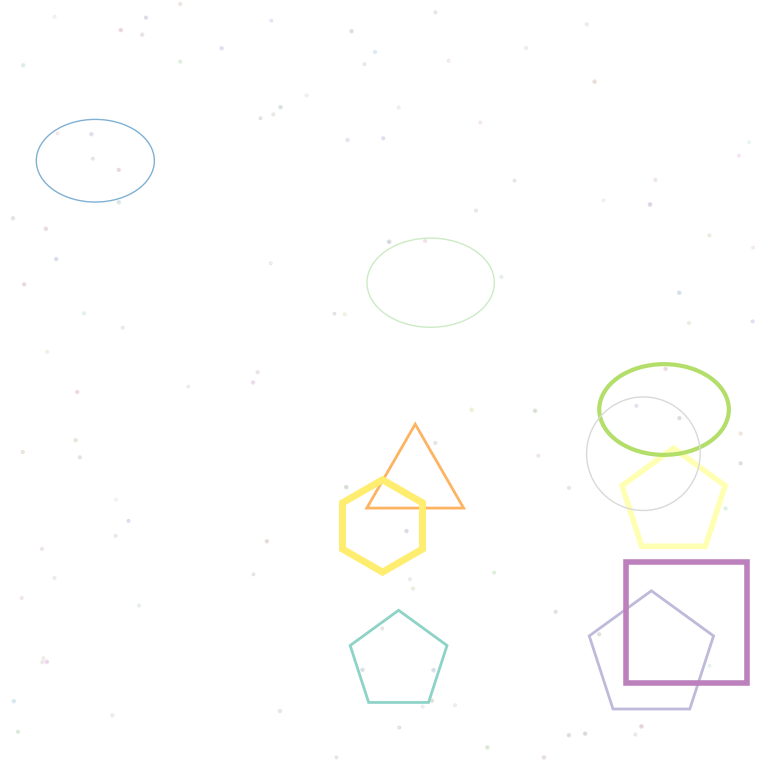[{"shape": "pentagon", "thickness": 1, "radius": 0.33, "center": [0.518, 0.141]}, {"shape": "pentagon", "thickness": 2, "radius": 0.35, "center": [0.875, 0.348]}, {"shape": "pentagon", "thickness": 1, "radius": 0.42, "center": [0.846, 0.148]}, {"shape": "oval", "thickness": 0.5, "radius": 0.38, "center": [0.124, 0.791]}, {"shape": "triangle", "thickness": 1, "radius": 0.36, "center": [0.539, 0.376]}, {"shape": "oval", "thickness": 1.5, "radius": 0.42, "center": [0.862, 0.468]}, {"shape": "circle", "thickness": 0.5, "radius": 0.37, "center": [0.836, 0.411]}, {"shape": "square", "thickness": 2, "radius": 0.39, "center": [0.891, 0.192]}, {"shape": "oval", "thickness": 0.5, "radius": 0.41, "center": [0.559, 0.633]}, {"shape": "hexagon", "thickness": 2.5, "radius": 0.3, "center": [0.497, 0.317]}]